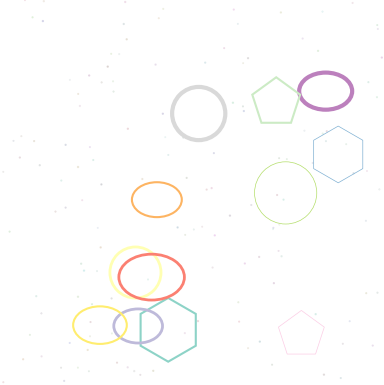[{"shape": "hexagon", "thickness": 1.5, "radius": 0.41, "center": [0.437, 0.143]}, {"shape": "circle", "thickness": 2, "radius": 0.33, "center": [0.352, 0.292]}, {"shape": "oval", "thickness": 2, "radius": 0.32, "center": [0.359, 0.153]}, {"shape": "oval", "thickness": 2, "radius": 0.43, "center": [0.394, 0.28]}, {"shape": "hexagon", "thickness": 0.5, "radius": 0.37, "center": [0.879, 0.599]}, {"shape": "oval", "thickness": 1.5, "radius": 0.32, "center": [0.407, 0.481]}, {"shape": "circle", "thickness": 0.5, "radius": 0.4, "center": [0.742, 0.499]}, {"shape": "pentagon", "thickness": 0.5, "radius": 0.31, "center": [0.783, 0.131]}, {"shape": "circle", "thickness": 3, "radius": 0.35, "center": [0.516, 0.705]}, {"shape": "oval", "thickness": 3, "radius": 0.34, "center": [0.846, 0.763]}, {"shape": "pentagon", "thickness": 1.5, "radius": 0.33, "center": [0.717, 0.734]}, {"shape": "oval", "thickness": 1.5, "radius": 0.35, "center": [0.26, 0.156]}]